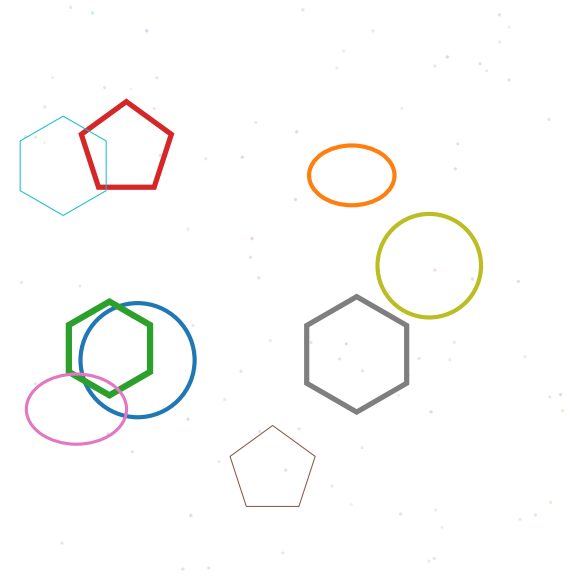[{"shape": "circle", "thickness": 2, "radius": 0.49, "center": [0.238, 0.375]}, {"shape": "oval", "thickness": 2, "radius": 0.37, "center": [0.609, 0.695]}, {"shape": "hexagon", "thickness": 3, "radius": 0.41, "center": [0.19, 0.396]}, {"shape": "pentagon", "thickness": 2.5, "radius": 0.41, "center": [0.219, 0.741]}, {"shape": "pentagon", "thickness": 0.5, "radius": 0.39, "center": [0.472, 0.185]}, {"shape": "oval", "thickness": 1.5, "radius": 0.43, "center": [0.132, 0.291]}, {"shape": "hexagon", "thickness": 2.5, "radius": 0.5, "center": [0.618, 0.386]}, {"shape": "circle", "thickness": 2, "radius": 0.45, "center": [0.743, 0.539]}, {"shape": "hexagon", "thickness": 0.5, "radius": 0.43, "center": [0.109, 0.712]}]